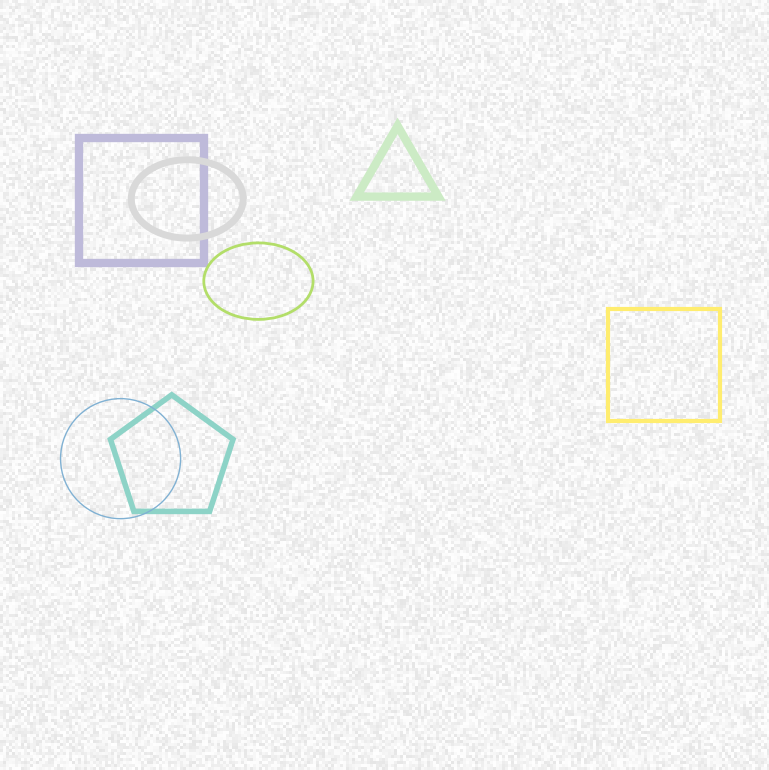[{"shape": "pentagon", "thickness": 2, "radius": 0.42, "center": [0.223, 0.404]}, {"shape": "square", "thickness": 3, "radius": 0.41, "center": [0.184, 0.74]}, {"shape": "circle", "thickness": 0.5, "radius": 0.39, "center": [0.157, 0.404]}, {"shape": "oval", "thickness": 1, "radius": 0.35, "center": [0.336, 0.635]}, {"shape": "oval", "thickness": 2.5, "radius": 0.36, "center": [0.243, 0.742]}, {"shape": "triangle", "thickness": 3, "radius": 0.31, "center": [0.516, 0.775]}, {"shape": "square", "thickness": 1.5, "radius": 0.36, "center": [0.862, 0.526]}]